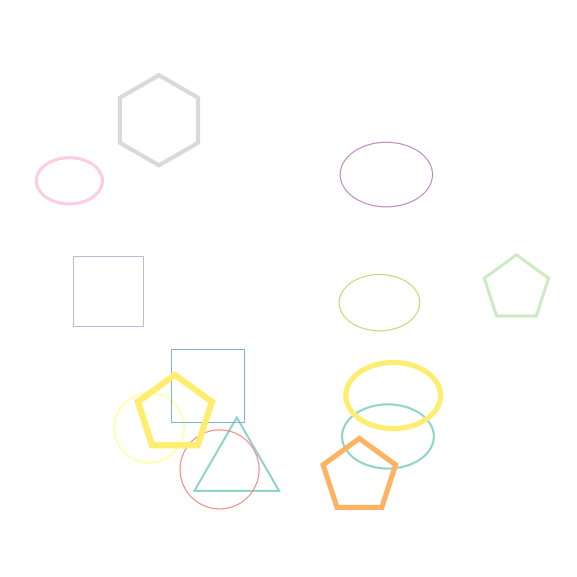[{"shape": "oval", "thickness": 1, "radius": 0.4, "center": [0.672, 0.243]}, {"shape": "triangle", "thickness": 1, "radius": 0.42, "center": [0.41, 0.191]}, {"shape": "circle", "thickness": 1, "radius": 0.3, "center": [0.258, 0.258]}, {"shape": "square", "thickness": 0.5, "radius": 0.3, "center": [0.187, 0.495]}, {"shape": "circle", "thickness": 0.5, "radius": 0.34, "center": [0.38, 0.186]}, {"shape": "square", "thickness": 0.5, "radius": 0.32, "center": [0.359, 0.332]}, {"shape": "pentagon", "thickness": 2.5, "radius": 0.33, "center": [0.622, 0.174]}, {"shape": "oval", "thickness": 0.5, "radius": 0.35, "center": [0.657, 0.475]}, {"shape": "oval", "thickness": 1.5, "radius": 0.29, "center": [0.12, 0.686]}, {"shape": "hexagon", "thickness": 2, "radius": 0.39, "center": [0.275, 0.791]}, {"shape": "oval", "thickness": 0.5, "radius": 0.4, "center": [0.669, 0.697]}, {"shape": "pentagon", "thickness": 1.5, "radius": 0.29, "center": [0.894, 0.499]}, {"shape": "oval", "thickness": 2.5, "radius": 0.41, "center": [0.681, 0.314]}, {"shape": "pentagon", "thickness": 3, "radius": 0.34, "center": [0.303, 0.283]}]